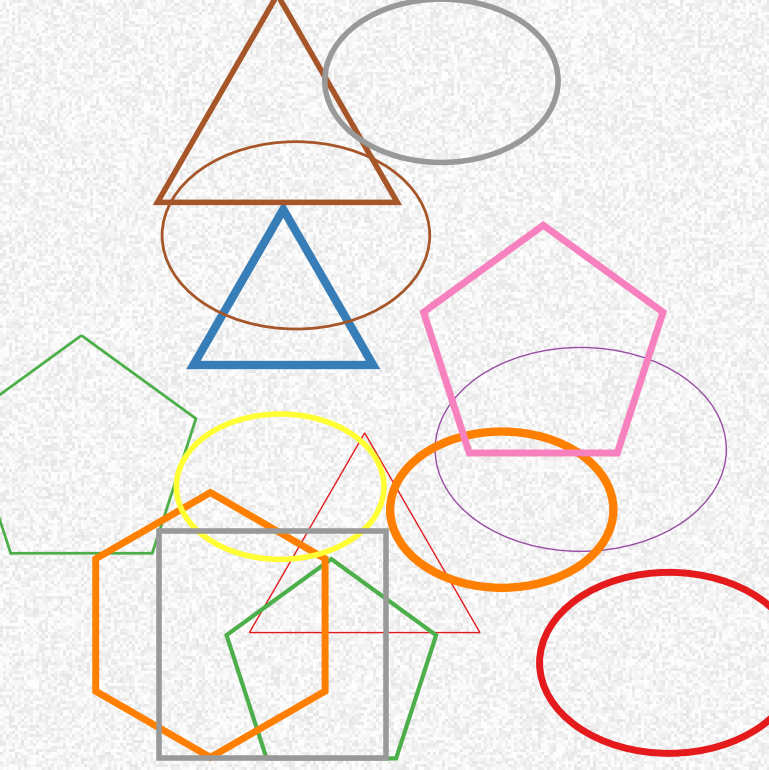[{"shape": "oval", "thickness": 2.5, "radius": 0.84, "center": [0.869, 0.139]}, {"shape": "triangle", "thickness": 0.5, "radius": 0.86, "center": [0.474, 0.265]}, {"shape": "triangle", "thickness": 3, "radius": 0.67, "center": [0.368, 0.593]}, {"shape": "pentagon", "thickness": 1.5, "radius": 0.72, "center": [0.43, 0.131]}, {"shape": "pentagon", "thickness": 1, "radius": 0.78, "center": [0.106, 0.408]}, {"shape": "oval", "thickness": 0.5, "radius": 0.95, "center": [0.754, 0.416]}, {"shape": "oval", "thickness": 3, "radius": 0.72, "center": [0.652, 0.338]}, {"shape": "hexagon", "thickness": 2.5, "radius": 0.86, "center": [0.273, 0.188]}, {"shape": "oval", "thickness": 2, "radius": 0.67, "center": [0.364, 0.368]}, {"shape": "oval", "thickness": 1, "radius": 0.87, "center": [0.384, 0.694]}, {"shape": "triangle", "thickness": 2, "radius": 0.9, "center": [0.36, 0.827]}, {"shape": "pentagon", "thickness": 2.5, "radius": 0.82, "center": [0.706, 0.544]}, {"shape": "square", "thickness": 2, "radius": 0.74, "center": [0.354, 0.162]}, {"shape": "oval", "thickness": 2, "radius": 0.76, "center": [0.573, 0.895]}]